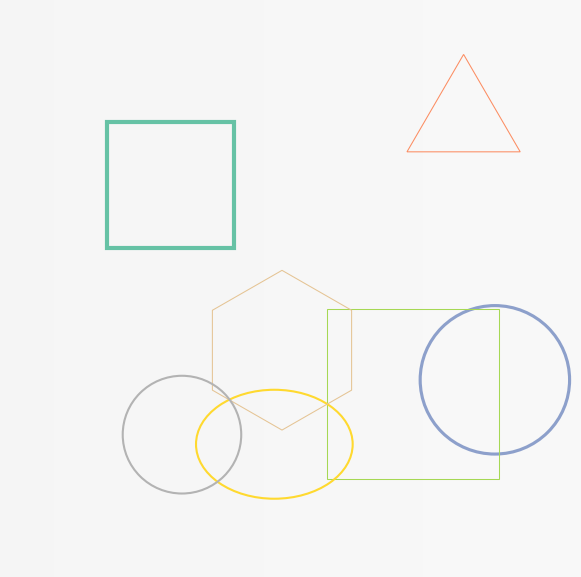[{"shape": "square", "thickness": 2, "radius": 0.55, "center": [0.294, 0.679]}, {"shape": "triangle", "thickness": 0.5, "radius": 0.56, "center": [0.798, 0.792]}, {"shape": "circle", "thickness": 1.5, "radius": 0.64, "center": [0.851, 0.341]}, {"shape": "square", "thickness": 0.5, "radius": 0.74, "center": [0.711, 0.317]}, {"shape": "oval", "thickness": 1, "radius": 0.67, "center": [0.472, 0.23]}, {"shape": "hexagon", "thickness": 0.5, "radius": 0.69, "center": [0.485, 0.393]}, {"shape": "circle", "thickness": 1, "radius": 0.51, "center": [0.313, 0.247]}]